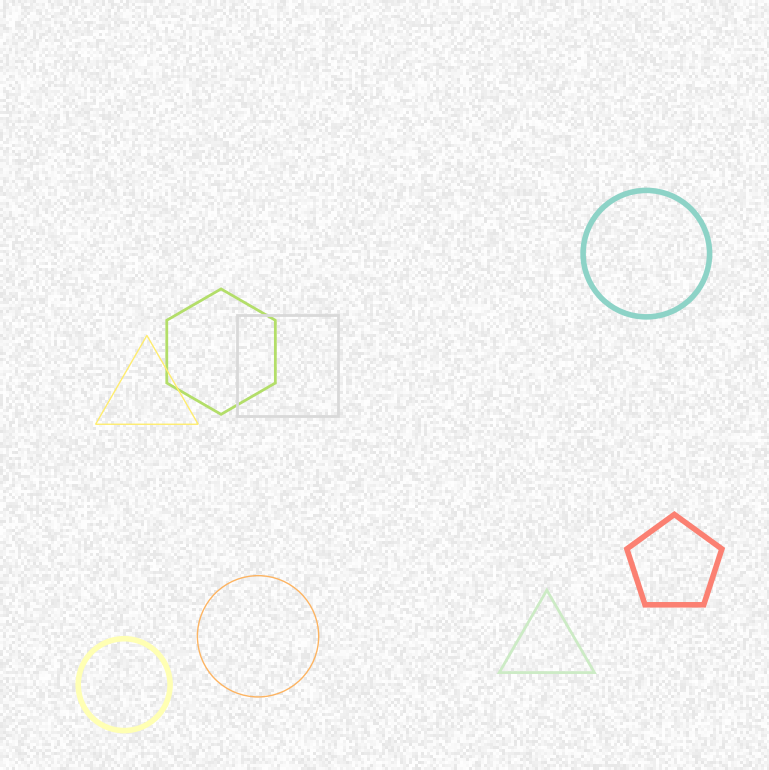[{"shape": "circle", "thickness": 2, "radius": 0.41, "center": [0.839, 0.671]}, {"shape": "circle", "thickness": 2, "radius": 0.3, "center": [0.161, 0.111]}, {"shape": "pentagon", "thickness": 2, "radius": 0.32, "center": [0.876, 0.267]}, {"shape": "circle", "thickness": 0.5, "radius": 0.39, "center": [0.335, 0.174]}, {"shape": "hexagon", "thickness": 1, "radius": 0.41, "center": [0.287, 0.543]}, {"shape": "square", "thickness": 1, "radius": 0.33, "center": [0.374, 0.525]}, {"shape": "triangle", "thickness": 1, "radius": 0.36, "center": [0.71, 0.162]}, {"shape": "triangle", "thickness": 0.5, "radius": 0.38, "center": [0.191, 0.487]}]